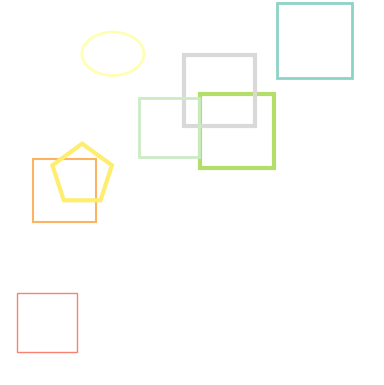[{"shape": "square", "thickness": 2, "radius": 0.49, "center": [0.818, 0.894]}, {"shape": "oval", "thickness": 2, "radius": 0.4, "center": [0.293, 0.86]}, {"shape": "square", "thickness": 1, "radius": 0.38, "center": [0.122, 0.162]}, {"shape": "square", "thickness": 1.5, "radius": 0.41, "center": [0.167, 0.505]}, {"shape": "square", "thickness": 3, "radius": 0.48, "center": [0.615, 0.661]}, {"shape": "square", "thickness": 3, "radius": 0.46, "center": [0.569, 0.764]}, {"shape": "square", "thickness": 2, "radius": 0.38, "center": [0.439, 0.668]}, {"shape": "pentagon", "thickness": 3, "radius": 0.41, "center": [0.213, 0.546]}]